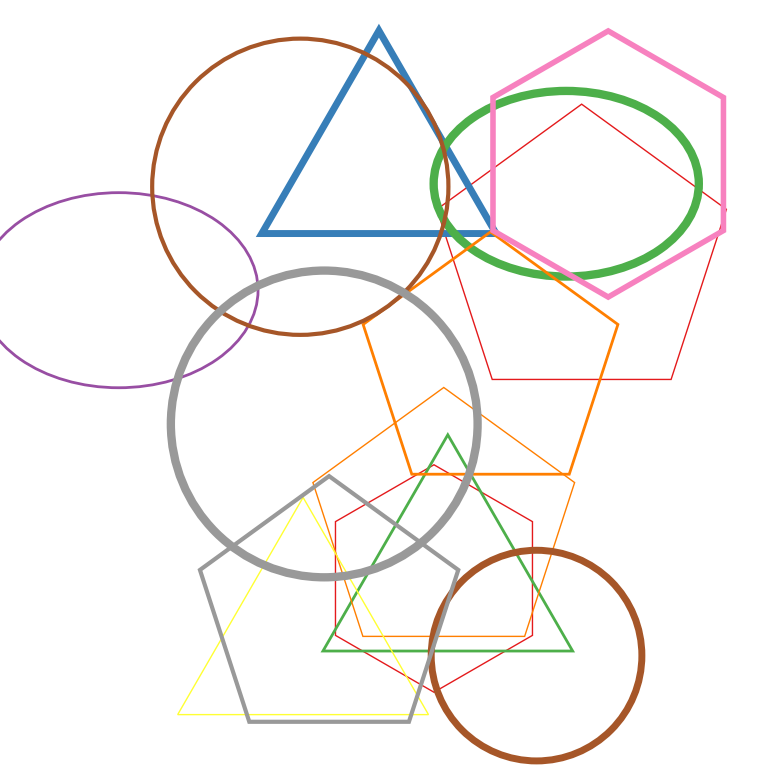[{"shape": "hexagon", "thickness": 0.5, "radius": 0.74, "center": [0.564, 0.249]}, {"shape": "pentagon", "thickness": 0.5, "radius": 0.99, "center": [0.755, 0.667]}, {"shape": "triangle", "thickness": 2.5, "radius": 0.88, "center": [0.492, 0.785]}, {"shape": "triangle", "thickness": 1, "radius": 0.94, "center": [0.582, 0.248]}, {"shape": "oval", "thickness": 3, "radius": 0.86, "center": [0.735, 0.761]}, {"shape": "oval", "thickness": 1, "radius": 0.9, "center": [0.154, 0.623]}, {"shape": "pentagon", "thickness": 0.5, "radius": 0.89, "center": [0.576, 0.318]}, {"shape": "pentagon", "thickness": 1, "radius": 0.87, "center": [0.637, 0.525]}, {"shape": "triangle", "thickness": 0.5, "radius": 0.94, "center": [0.394, 0.166]}, {"shape": "circle", "thickness": 2.5, "radius": 0.68, "center": [0.697, 0.149]}, {"shape": "circle", "thickness": 1.5, "radius": 0.96, "center": [0.39, 0.757]}, {"shape": "hexagon", "thickness": 2, "radius": 0.86, "center": [0.79, 0.787]}, {"shape": "circle", "thickness": 3, "radius": 1.0, "center": [0.421, 0.449]}, {"shape": "pentagon", "thickness": 1.5, "radius": 0.88, "center": [0.427, 0.205]}]